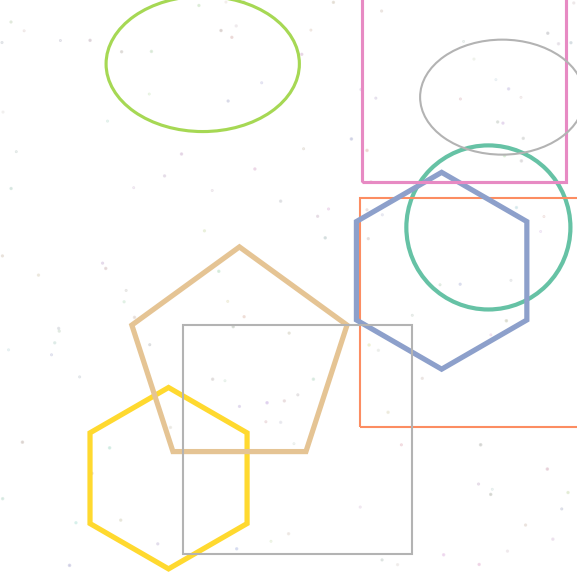[{"shape": "circle", "thickness": 2, "radius": 0.71, "center": [0.846, 0.605]}, {"shape": "square", "thickness": 1, "radius": 0.99, "center": [0.822, 0.458]}, {"shape": "hexagon", "thickness": 2.5, "radius": 0.85, "center": [0.765, 0.53]}, {"shape": "square", "thickness": 1.5, "radius": 0.88, "center": [0.803, 0.86]}, {"shape": "oval", "thickness": 1.5, "radius": 0.84, "center": [0.351, 0.888]}, {"shape": "hexagon", "thickness": 2.5, "radius": 0.79, "center": [0.292, 0.171]}, {"shape": "pentagon", "thickness": 2.5, "radius": 0.98, "center": [0.415, 0.376]}, {"shape": "square", "thickness": 1, "radius": 0.99, "center": [0.514, 0.239]}, {"shape": "oval", "thickness": 1, "radius": 0.71, "center": [0.87, 0.831]}]